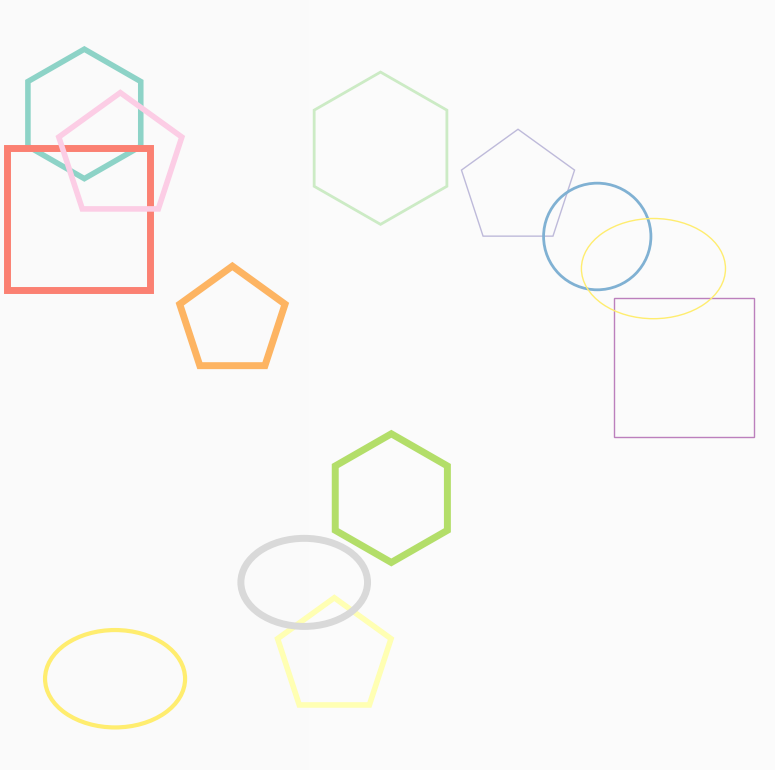[{"shape": "hexagon", "thickness": 2, "radius": 0.42, "center": [0.109, 0.852]}, {"shape": "pentagon", "thickness": 2, "radius": 0.38, "center": [0.431, 0.147]}, {"shape": "pentagon", "thickness": 0.5, "radius": 0.38, "center": [0.668, 0.755]}, {"shape": "square", "thickness": 2.5, "radius": 0.46, "center": [0.101, 0.716]}, {"shape": "circle", "thickness": 1, "radius": 0.35, "center": [0.771, 0.693]}, {"shape": "pentagon", "thickness": 2.5, "radius": 0.36, "center": [0.3, 0.583]}, {"shape": "hexagon", "thickness": 2.5, "radius": 0.42, "center": [0.505, 0.353]}, {"shape": "pentagon", "thickness": 2, "radius": 0.42, "center": [0.155, 0.796]}, {"shape": "oval", "thickness": 2.5, "radius": 0.41, "center": [0.393, 0.244]}, {"shape": "square", "thickness": 0.5, "radius": 0.45, "center": [0.883, 0.523]}, {"shape": "hexagon", "thickness": 1, "radius": 0.49, "center": [0.491, 0.808]}, {"shape": "oval", "thickness": 0.5, "radius": 0.46, "center": [0.843, 0.651]}, {"shape": "oval", "thickness": 1.5, "radius": 0.45, "center": [0.148, 0.119]}]